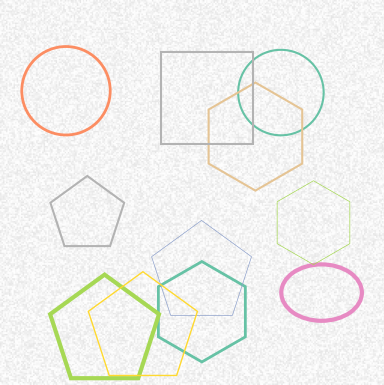[{"shape": "circle", "thickness": 1.5, "radius": 0.56, "center": [0.73, 0.76]}, {"shape": "hexagon", "thickness": 2, "radius": 0.65, "center": [0.524, 0.19]}, {"shape": "circle", "thickness": 2, "radius": 0.57, "center": [0.171, 0.764]}, {"shape": "pentagon", "thickness": 0.5, "radius": 0.68, "center": [0.523, 0.291]}, {"shape": "oval", "thickness": 3, "radius": 0.52, "center": [0.835, 0.24]}, {"shape": "pentagon", "thickness": 3, "radius": 0.74, "center": [0.272, 0.138]}, {"shape": "hexagon", "thickness": 0.5, "radius": 0.54, "center": [0.814, 0.422]}, {"shape": "pentagon", "thickness": 1, "radius": 0.74, "center": [0.371, 0.145]}, {"shape": "hexagon", "thickness": 1.5, "radius": 0.7, "center": [0.663, 0.645]}, {"shape": "pentagon", "thickness": 1.5, "radius": 0.5, "center": [0.227, 0.442]}, {"shape": "square", "thickness": 1.5, "radius": 0.6, "center": [0.537, 0.746]}]